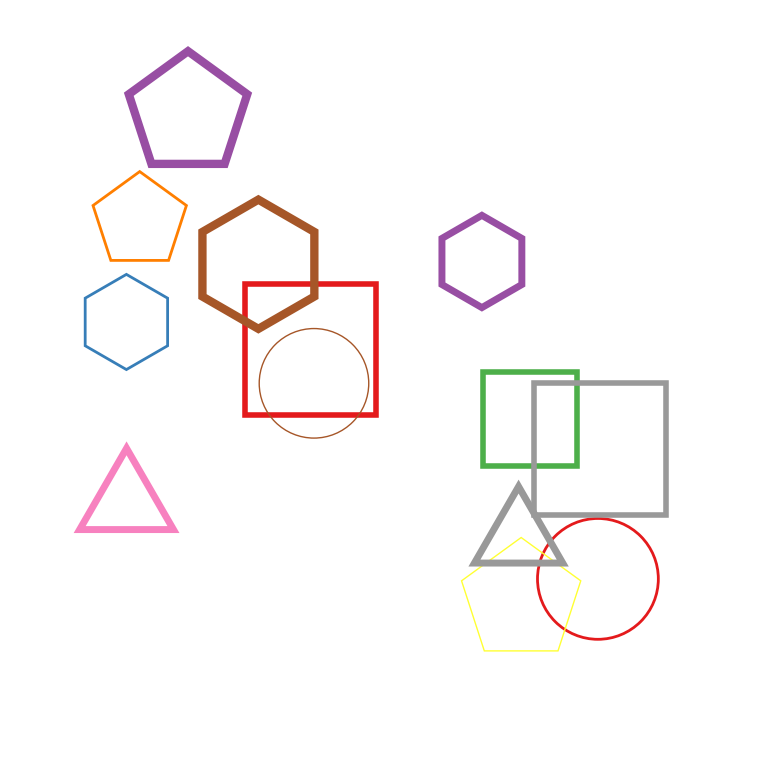[{"shape": "square", "thickness": 2, "radius": 0.42, "center": [0.403, 0.546]}, {"shape": "circle", "thickness": 1, "radius": 0.39, "center": [0.777, 0.248]}, {"shape": "hexagon", "thickness": 1, "radius": 0.31, "center": [0.164, 0.582]}, {"shape": "square", "thickness": 2, "radius": 0.3, "center": [0.688, 0.456]}, {"shape": "pentagon", "thickness": 3, "radius": 0.4, "center": [0.244, 0.853]}, {"shape": "hexagon", "thickness": 2.5, "radius": 0.3, "center": [0.626, 0.66]}, {"shape": "pentagon", "thickness": 1, "radius": 0.32, "center": [0.181, 0.713]}, {"shape": "pentagon", "thickness": 0.5, "radius": 0.41, "center": [0.677, 0.221]}, {"shape": "hexagon", "thickness": 3, "radius": 0.42, "center": [0.336, 0.657]}, {"shape": "circle", "thickness": 0.5, "radius": 0.36, "center": [0.408, 0.502]}, {"shape": "triangle", "thickness": 2.5, "radius": 0.35, "center": [0.164, 0.347]}, {"shape": "square", "thickness": 2, "radius": 0.43, "center": [0.779, 0.417]}, {"shape": "triangle", "thickness": 2.5, "radius": 0.33, "center": [0.673, 0.302]}]